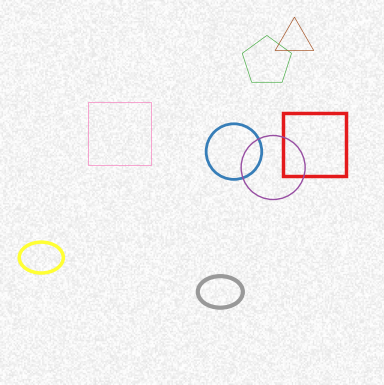[{"shape": "square", "thickness": 2.5, "radius": 0.41, "center": [0.817, 0.625]}, {"shape": "circle", "thickness": 2, "radius": 0.36, "center": [0.608, 0.606]}, {"shape": "pentagon", "thickness": 0.5, "radius": 0.34, "center": [0.693, 0.841]}, {"shape": "circle", "thickness": 1, "radius": 0.42, "center": [0.709, 0.565]}, {"shape": "oval", "thickness": 2.5, "radius": 0.29, "center": [0.107, 0.331]}, {"shape": "triangle", "thickness": 0.5, "radius": 0.29, "center": [0.765, 0.898]}, {"shape": "square", "thickness": 0.5, "radius": 0.41, "center": [0.31, 0.653]}, {"shape": "oval", "thickness": 3, "radius": 0.29, "center": [0.572, 0.242]}]